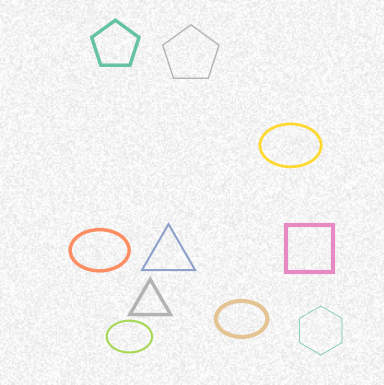[{"shape": "pentagon", "thickness": 2.5, "radius": 0.32, "center": [0.3, 0.883]}, {"shape": "hexagon", "thickness": 0.5, "radius": 0.32, "center": [0.833, 0.142]}, {"shape": "oval", "thickness": 2.5, "radius": 0.38, "center": [0.259, 0.35]}, {"shape": "triangle", "thickness": 1.5, "radius": 0.4, "center": [0.438, 0.338]}, {"shape": "square", "thickness": 3, "radius": 0.3, "center": [0.804, 0.354]}, {"shape": "oval", "thickness": 1.5, "radius": 0.29, "center": [0.336, 0.126]}, {"shape": "oval", "thickness": 2, "radius": 0.4, "center": [0.755, 0.622]}, {"shape": "oval", "thickness": 3, "radius": 0.33, "center": [0.628, 0.172]}, {"shape": "pentagon", "thickness": 1, "radius": 0.38, "center": [0.496, 0.859]}, {"shape": "triangle", "thickness": 2.5, "radius": 0.31, "center": [0.39, 0.214]}]